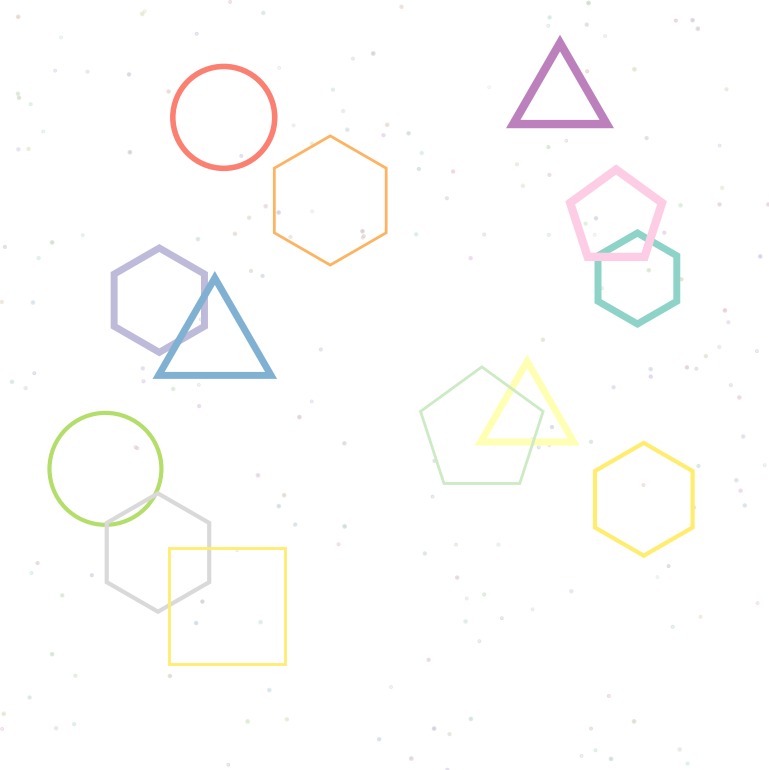[{"shape": "hexagon", "thickness": 2.5, "radius": 0.3, "center": [0.828, 0.638]}, {"shape": "triangle", "thickness": 2.5, "radius": 0.35, "center": [0.685, 0.461]}, {"shape": "hexagon", "thickness": 2.5, "radius": 0.34, "center": [0.207, 0.61]}, {"shape": "circle", "thickness": 2, "radius": 0.33, "center": [0.291, 0.848]}, {"shape": "triangle", "thickness": 2.5, "radius": 0.42, "center": [0.279, 0.555]}, {"shape": "hexagon", "thickness": 1, "radius": 0.42, "center": [0.429, 0.74]}, {"shape": "circle", "thickness": 1.5, "radius": 0.36, "center": [0.137, 0.391]}, {"shape": "pentagon", "thickness": 3, "radius": 0.31, "center": [0.8, 0.717]}, {"shape": "hexagon", "thickness": 1.5, "radius": 0.38, "center": [0.205, 0.282]}, {"shape": "triangle", "thickness": 3, "radius": 0.35, "center": [0.727, 0.874]}, {"shape": "pentagon", "thickness": 1, "radius": 0.42, "center": [0.626, 0.44]}, {"shape": "square", "thickness": 1, "radius": 0.38, "center": [0.295, 0.213]}, {"shape": "hexagon", "thickness": 1.5, "radius": 0.37, "center": [0.836, 0.352]}]